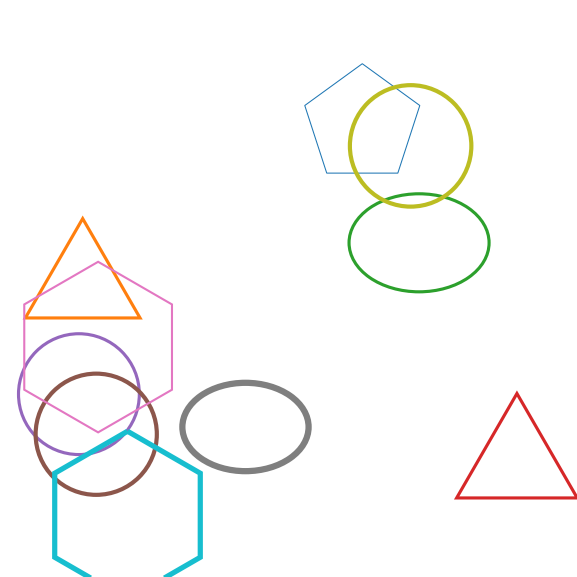[{"shape": "pentagon", "thickness": 0.5, "radius": 0.52, "center": [0.627, 0.784]}, {"shape": "triangle", "thickness": 1.5, "radius": 0.57, "center": [0.143, 0.506]}, {"shape": "oval", "thickness": 1.5, "radius": 0.61, "center": [0.726, 0.579]}, {"shape": "triangle", "thickness": 1.5, "radius": 0.6, "center": [0.895, 0.197]}, {"shape": "circle", "thickness": 1.5, "radius": 0.52, "center": [0.137, 0.317]}, {"shape": "circle", "thickness": 2, "radius": 0.52, "center": [0.167, 0.247]}, {"shape": "hexagon", "thickness": 1, "radius": 0.74, "center": [0.17, 0.398]}, {"shape": "oval", "thickness": 3, "radius": 0.55, "center": [0.425, 0.26]}, {"shape": "circle", "thickness": 2, "radius": 0.53, "center": [0.711, 0.747]}, {"shape": "hexagon", "thickness": 2.5, "radius": 0.73, "center": [0.221, 0.107]}]